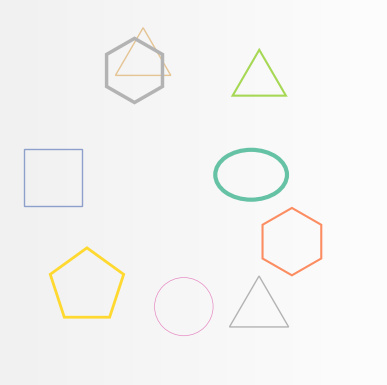[{"shape": "oval", "thickness": 3, "radius": 0.46, "center": [0.648, 0.546]}, {"shape": "hexagon", "thickness": 1.5, "radius": 0.44, "center": [0.753, 0.372]}, {"shape": "square", "thickness": 1, "radius": 0.37, "center": [0.137, 0.539]}, {"shape": "circle", "thickness": 0.5, "radius": 0.38, "center": [0.474, 0.204]}, {"shape": "triangle", "thickness": 1.5, "radius": 0.4, "center": [0.669, 0.791]}, {"shape": "pentagon", "thickness": 2, "radius": 0.5, "center": [0.224, 0.257]}, {"shape": "triangle", "thickness": 1, "radius": 0.41, "center": [0.369, 0.845]}, {"shape": "hexagon", "thickness": 2.5, "radius": 0.42, "center": [0.347, 0.817]}, {"shape": "triangle", "thickness": 1, "radius": 0.44, "center": [0.669, 0.195]}]